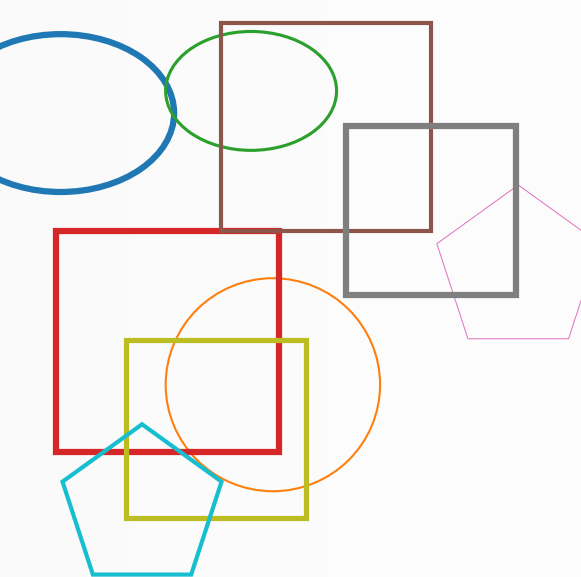[{"shape": "oval", "thickness": 3, "radius": 0.98, "center": [0.104, 0.803]}, {"shape": "circle", "thickness": 1, "radius": 0.92, "center": [0.469, 0.333]}, {"shape": "oval", "thickness": 1.5, "radius": 0.74, "center": [0.432, 0.842]}, {"shape": "square", "thickness": 3, "radius": 0.96, "center": [0.288, 0.408]}, {"shape": "square", "thickness": 2, "radius": 0.9, "center": [0.561, 0.779]}, {"shape": "pentagon", "thickness": 0.5, "radius": 0.74, "center": [0.892, 0.532]}, {"shape": "square", "thickness": 3, "radius": 0.73, "center": [0.742, 0.635]}, {"shape": "square", "thickness": 2.5, "radius": 0.77, "center": [0.372, 0.256]}, {"shape": "pentagon", "thickness": 2, "radius": 0.72, "center": [0.244, 0.121]}]